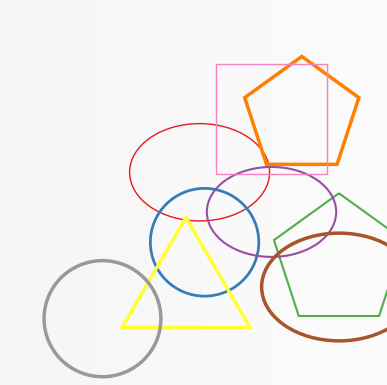[{"shape": "oval", "thickness": 1, "radius": 0.9, "center": [0.515, 0.553]}, {"shape": "circle", "thickness": 2, "radius": 0.7, "center": [0.528, 0.371]}, {"shape": "pentagon", "thickness": 1.5, "radius": 0.88, "center": [0.875, 0.322]}, {"shape": "oval", "thickness": 1.5, "radius": 0.83, "center": [0.701, 0.45]}, {"shape": "pentagon", "thickness": 2.5, "radius": 0.77, "center": [0.779, 0.698]}, {"shape": "triangle", "thickness": 2.5, "radius": 0.95, "center": [0.48, 0.245]}, {"shape": "oval", "thickness": 2.5, "radius": 1.0, "center": [0.875, 0.255]}, {"shape": "square", "thickness": 1, "radius": 0.72, "center": [0.7, 0.691]}, {"shape": "circle", "thickness": 2.5, "radius": 0.75, "center": [0.264, 0.172]}]